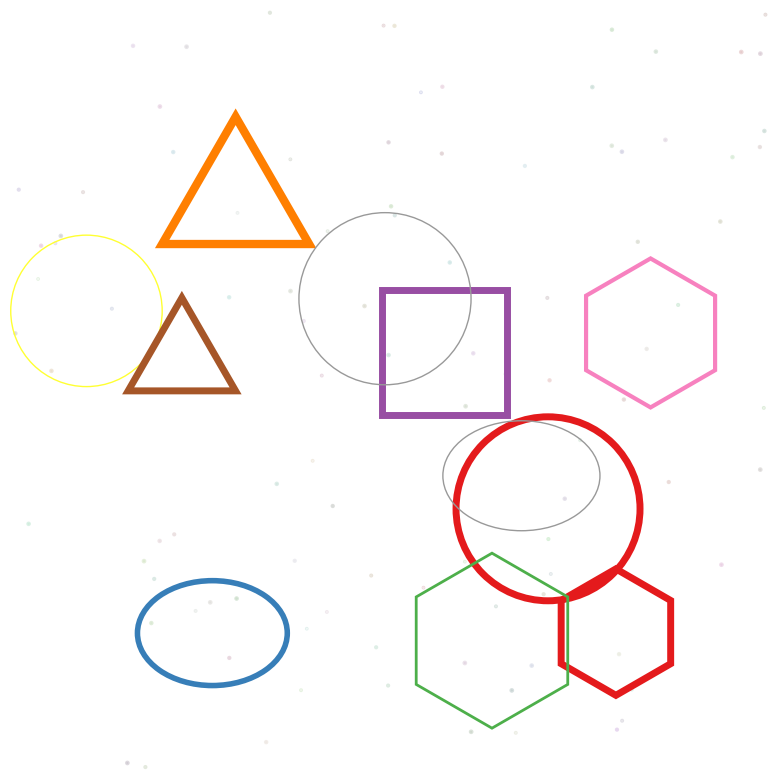[{"shape": "circle", "thickness": 2.5, "radius": 0.6, "center": [0.712, 0.339]}, {"shape": "hexagon", "thickness": 2.5, "radius": 0.41, "center": [0.8, 0.179]}, {"shape": "oval", "thickness": 2, "radius": 0.49, "center": [0.276, 0.178]}, {"shape": "hexagon", "thickness": 1, "radius": 0.57, "center": [0.639, 0.168]}, {"shape": "square", "thickness": 2.5, "radius": 0.4, "center": [0.577, 0.542]}, {"shape": "triangle", "thickness": 3, "radius": 0.55, "center": [0.306, 0.738]}, {"shape": "circle", "thickness": 0.5, "radius": 0.49, "center": [0.112, 0.596]}, {"shape": "triangle", "thickness": 2.5, "radius": 0.4, "center": [0.236, 0.533]}, {"shape": "hexagon", "thickness": 1.5, "radius": 0.48, "center": [0.845, 0.568]}, {"shape": "oval", "thickness": 0.5, "radius": 0.51, "center": [0.677, 0.382]}, {"shape": "circle", "thickness": 0.5, "radius": 0.56, "center": [0.5, 0.612]}]